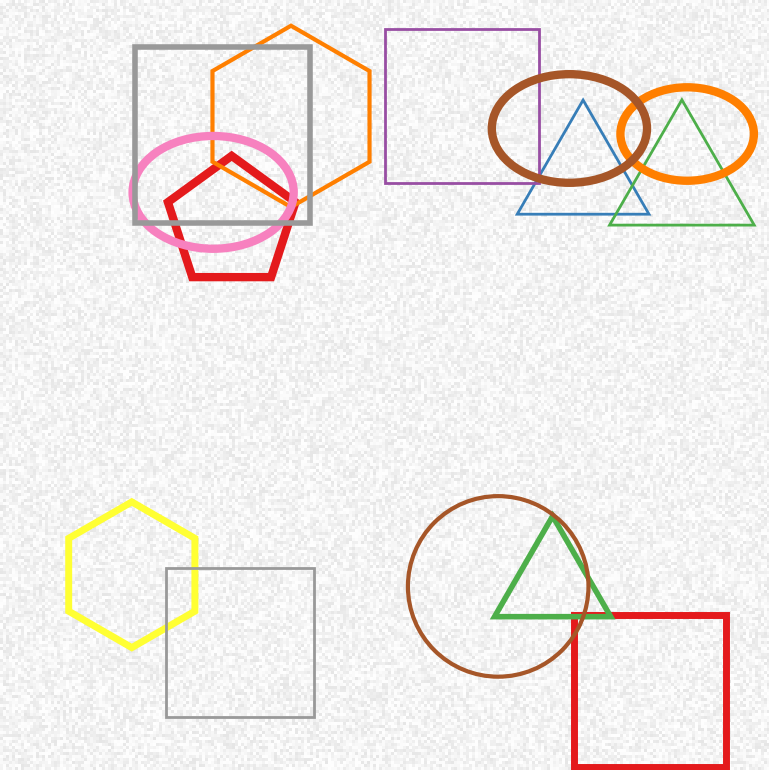[{"shape": "pentagon", "thickness": 3, "radius": 0.44, "center": [0.301, 0.711]}, {"shape": "square", "thickness": 2.5, "radius": 0.49, "center": [0.844, 0.102]}, {"shape": "triangle", "thickness": 1, "radius": 0.49, "center": [0.757, 0.771]}, {"shape": "triangle", "thickness": 2, "radius": 0.44, "center": [0.718, 0.243]}, {"shape": "triangle", "thickness": 1, "radius": 0.54, "center": [0.886, 0.762]}, {"shape": "square", "thickness": 1, "radius": 0.5, "center": [0.599, 0.862]}, {"shape": "hexagon", "thickness": 1.5, "radius": 0.59, "center": [0.378, 0.849]}, {"shape": "oval", "thickness": 3, "radius": 0.43, "center": [0.892, 0.826]}, {"shape": "hexagon", "thickness": 2.5, "radius": 0.47, "center": [0.171, 0.254]}, {"shape": "circle", "thickness": 1.5, "radius": 0.59, "center": [0.647, 0.238]}, {"shape": "oval", "thickness": 3, "radius": 0.5, "center": [0.74, 0.833]}, {"shape": "oval", "thickness": 3, "radius": 0.52, "center": [0.277, 0.75]}, {"shape": "square", "thickness": 2, "radius": 0.57, "center": [0.289, 0.824]}, {"shape": "square", "thickness": 1, "radius": 0.48, "center": [0.312, 0.166]}]